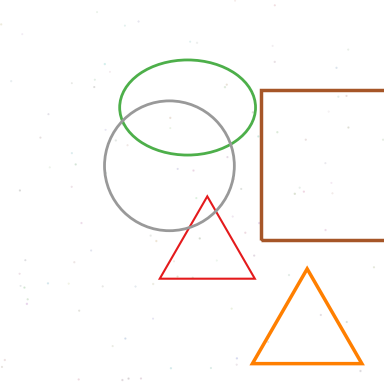[{"shape": "triangle", "thickness": 1.5, "radius": 0.71, "center": [0.538, 0.347]}, {"shape": "oval", "thickness": 2, "radius": 0.88, "center": [0.487, 0.721]}, {"shape": "triangle", "thickness": 2.5, "radius": 0.82, "center": [0.798, 0.138]}, {"shape": "square", "thickness": 2.5, "radius": 0.98, "center": [0.874, 0.571]}, {"shape": "circle", "thickness": 2, "radius": 0.84, "center": [0.44, 0.569]}]